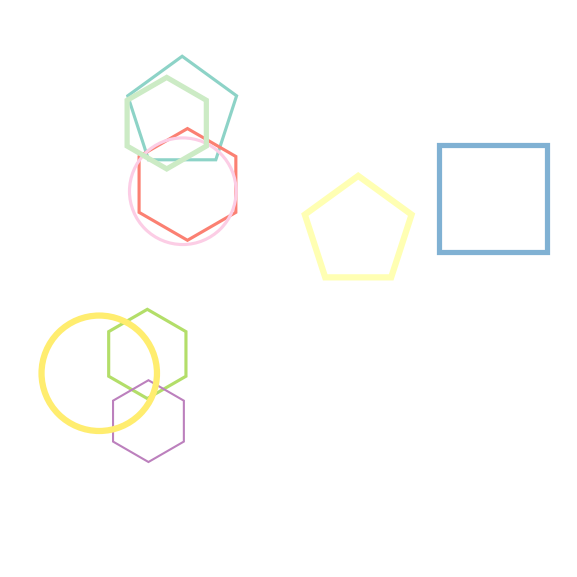[{"shape": "pentagon", "thickness": 1.5, "radius": 0.5, "center": [0.315, 0.803]}, {"shape": "pentagon", "thickness": 3, "radius": 0.49, "center": [0.62, 0.597]}, {"shape": "hexagon", "thickness": 1.5, "radius": 0.48, "center": [0.325, 0.68]}, {"shape": "square", "thickness": 2.5, "radius": 0.47, "center": [0.854, 0.656]}, {"shape": "hexagon", "thickness": 1.5, "radius": 0.39, "center": [0.255, 0.386]}, {"shape": "circle", "thickness": 1.5, "radius": 0.46, "center": [0.317, 0.668]}, {"shape": "hexagon", "thickness": 1, "radius": 0.35, "center": [0.257, 0.27]}, {"shape": "hexagon", "thickness": 2.5, "radius": 0.4, "center": [0.289, 0.786]}, {"shape": "circle", "thickness": 3, "radius": 0.5, "center": [0.172, 0.353]}]